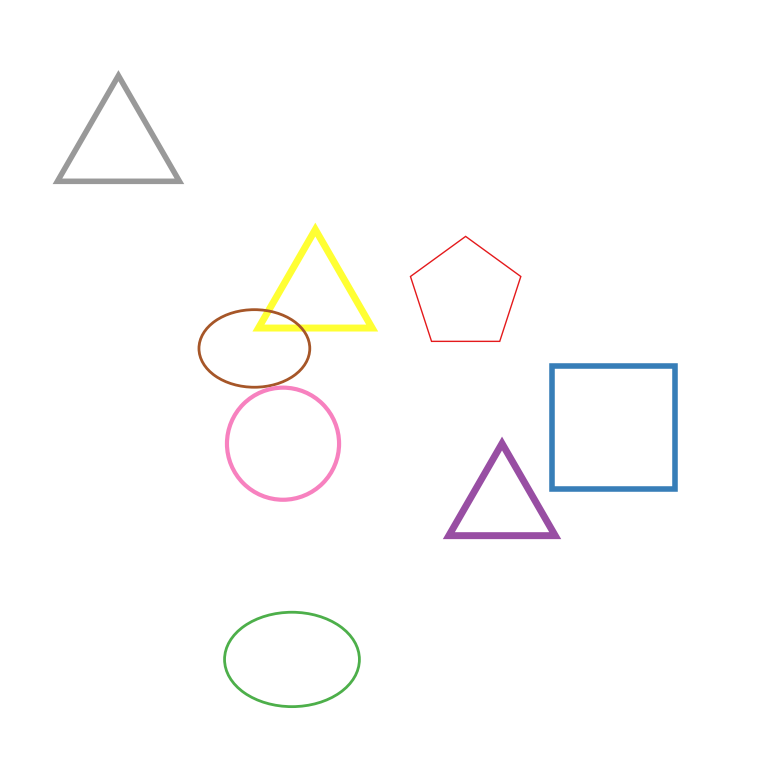[{"shape": "pentagon", "thickness": 0.5, "radius": 0.38, "center": [0.605, 0.618]}, {"shape": "square", "thickness": 2, "radius": 0.4, "center": [0.796, 0.445]}, {"shape": "oval", "thickness": 1, "radius": 0.44, "center": [0.379, 0.144]}, {"shape": "triangle", "thickness": 2.5, "radius": 0.4, "center": [0.652, 0.344]}, {"shape": "triangle", "thickness": 2.5, "radius": 0.43, "center": [0.41, 0.617]}, {"shape": "oval", "thickness": 1, "radius": 0.36, "center": [0.33, 0.547]}, {"shape": "circle", "thickness": 1.5, "radius": 0.36, "center": [0.368, 0.424]}, {"shape": "triangle", "thickness": 2, "radius": 0.46, "center": [0.154, 0.81]}]